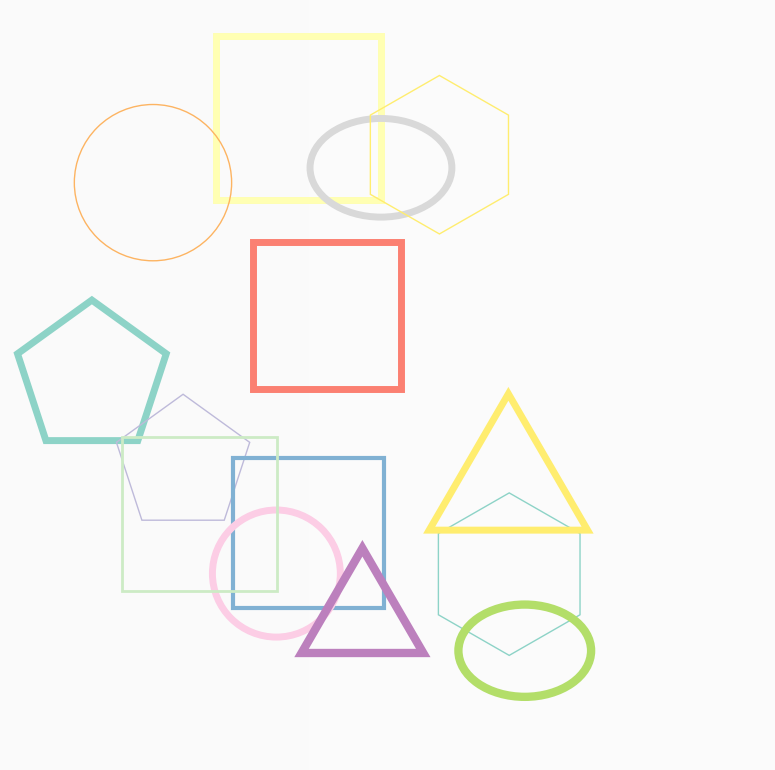[{"shape": "pentagon", "thickness": 2.5, "radius": 0.5, "center": [0.119, 0.509]}, {"shape": "hexagon", "thickness": 0.5, "radius": 0.53, "center": [0.657, 0.254]}, {"shape": "square", "thickness": 2.5, "radius": 0.53, "center": [0.385, 0.847]}, {"shape": "pentagon", "thickness": 0.5, "radius": 0.45, "center": [0.236, 0.398]}, {"shape": "square", "thickness": 2.5, "radius": 0.48, "center": [0.422, 0.59]}, {"shape": "square", "thickness": 1.5, "radius": 0.49, "center": [0.398, 0.308]}, {"shape": "circle", "thickness": 0.5, "radius": 0.51, "center": [0.197, 0.763]}, {"shape": "oval", "thickness": 3, "radius": 0.43, "center": [0.677, 0.155]}, {"shape": "circle", "thickness": 2.5, "radius": 0.41, "center": [0.357, 0.255]}, {"shape": "oval", "thickness": 2.5, "radius": 0.46, "center": [0.492, 0.782]}, {"shape": "triangle", "thickness": 3, "radius": 0.45, "center": [0.468, 0.197]}, {"shape": "square", "thickness": 1, "radius": 0.5, "center": [0.258, 0.332]}, {"shape": "hexagon", "thickness": 0.5, "radius": 0.51, "center": [0.567, 0.799]}, {"shape": "triangle", "thickness": 2.5, "radius": 0.59, "center": [0.656, 0.371]}]